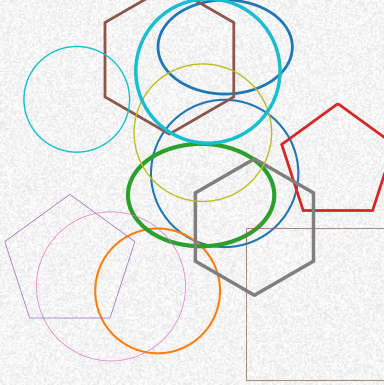[{"shape": "circle", "thickness": 1.5, "radius": 0.96, "center": [0.584, 0.55]}, {"shape": "oval", "thickness": 2, "radius": 0.87, "center": [0.585, 0.878]}, {"shape": "circle", "thickness": 1.5, "radius": 0.81, "center": [0.409, 0.244]}, {"shape": "oval", "thickness": 3, "radius": 0.95, "center": [0.522, 0.493]}, {"shape": "pentagon", "thickness": 2, "radius": 0.77, "center": [0.878, 0.577]}, {"shape": "pentagon", "thickness": 0.5, "radius": 0.89, "center": [0.181, 0.318]}, {"shape": "hexagon", "thickness": 2, "radius": 0.97, "center": [0.44, 0.845]}, {"shape": "square", "thickness": 0.5, "radius": 0.99, "center": [0.838, 0.211]}, {"shape": "circle", "thickness": 0.5, "radius": 0.97, "center": [0.288, 0.256]}, {"shape": "hexagon", "thickness": 2.5, "radius": 0.89, "center": [0.661, 0.41]}, {"shape": "circle", "thickness": 1, "radius": 0.89, "center": [0.527, 0.655]}, {"shape": "circle", "thickness": 2.5, "radius": 0.94, "center": [0.54, 0.815]}, {"shape": "circle", "thickness": 1, "radius": 0.69, "center": [0.199, 0.742]}]